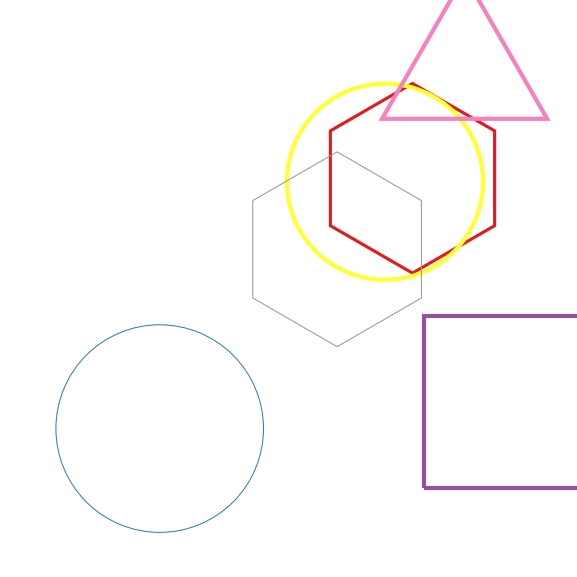[{"shape": "hexagon", "thickness": 1.5, "radius": 0.82, "center": [0.714, 0.69]}, {"shape": "circle", "thickness": 0.5, "radius": 0.9, "center": [0.277, 0.257]}, {"shape": "square", "thickness": 2, "radius": 0.74, "center": [0.883, 0.303]}, {"shape": "circle", "thickness": 2, "radius": 0.85, "center": [0.667, 0.684]}, {"shape": "triangle", "thickness": 2, "radius": 0.83, "center": [0.805, 0.876]}, {"shape": "hexagon", "thickness": 0.5, "radius": 0.84, "center": [0.584, 0.568]}]